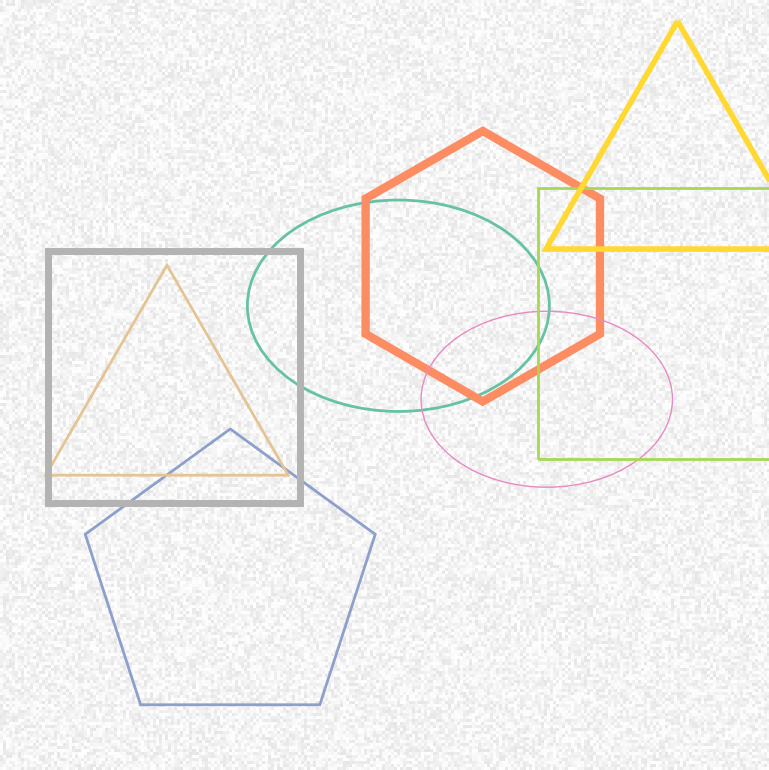[{"shape": "oval", "thickness": 1, "radius": 0.98, "center": [0.517, 0.603]}, {"shape": "hexagon", "thickness": 3, "radius": 0.88, "center": [0.627, 0.654]}, {"shape": "pentagon", "thickness": 1, "radius": 0.99, "center": [0.299, 0.245]}, {"shape": "oval", "thickness": 0.5, "radius": 0.82, "center": [0.71, 0.482]}, {"shape": "square", "thickness": 1, "radius": 0.88, "center": [0.875, 0.58]}, {"shape": "triangle", "thickness": 2, "radius": 0.99, "center": [0.88, 0.775]}, {"shape": "triangle", "thickness": 1, "radius": 0.91, "center": [0.217, 0.474]}, {"shape": "square", "thickness": 2.5, "radius": 0.82, "center": [0.226, 0.51]}]